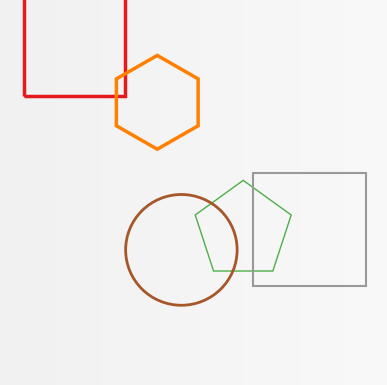[{"shape": "square", "thickness": 2.5, "radius": 0.65, "center": [0.192, 0.882]}, {"shape": "pentagon", "thickness": 1, "radius": 0.65, "center": [0.628, 0.401]}, {"shape": "hexagon", "thickness": 2.5, "radius": 0.61, "center": [0.406, 0.734]}, {"shape": "circle", "thickness": 2, "radius": 0.72, "center": [0.468, 0.351]}, {"shape": "square", "thickness": 1.5, "radius": 0.73, "center": [0.799, 0.404]}]